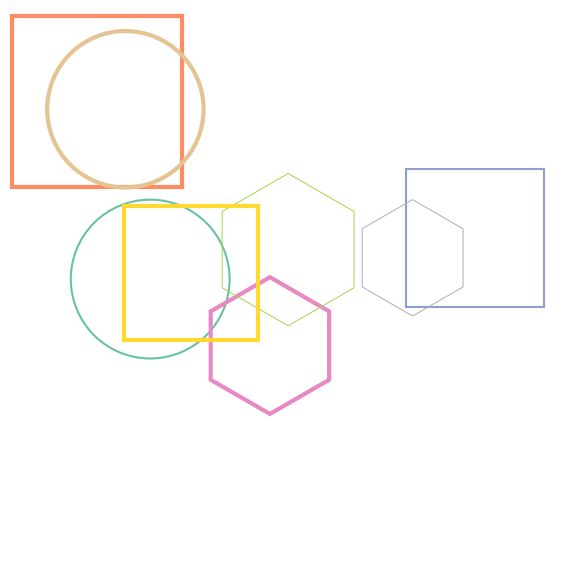[{"shape": "circle", "thickness": 1, "radius": 0.69, "center": [0.26, 0.516]}, {"shape": "square", "thickness": 2, "radius": 0.74, "center": [0.168, 0.824]}, {"shape": "square", "thickness": 1, "radius": 0.6, "center": [0.822, 0.586]}, {"shape": "hexagon", "thickness": 2, "radius": 0.59, "center": [0.467, 0.401]}, {"shape": "hexagon", "thickness": 0.5, "radius": 0.66, "center": [0.499, 0.567]}, {"shape": "square", "thickness": 2, "radius": 0.58, "center": [0.331, 0.527]}, {"shape": "circle", "thickness": 2, "radius": 0.68, "center": [0.217, 0.81]}, {"shape": "hexagon", "thickness": 0.5, "radius": 0.5, "center": [0.714, 0.553]}]